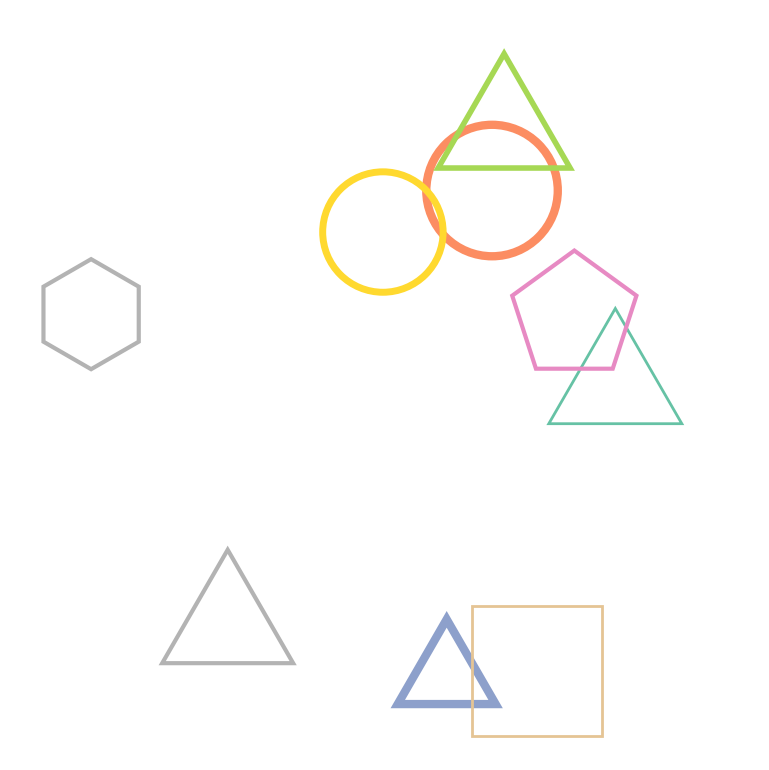[{"shape": "triangle", "thickness": 1, "radius": 0.5, "center": [0.799, 0.5]}, {"shape": "circle", "thickness": 3, "radius": 0.43, "center": [0.639, 0.753]}, {"shape": "triangle", "thickness": 3, "radius": 0.37, "center": [0.58, 0.122]}, {"shape": "pentagon", "thickness": 1.5, "radius": 0.42, "center": [0.746, 0.59]}, {"shape": "triangle", "thickness": 2, "radius": 0.49, "center": [0.655, 0.831]}, {"shape": "circle", "thickness": 2.5, "radius": 0.39, "center": [0.497, 0.699]}, {"shape": "square", "thickness": 1, "radius": 0.42, "center": [0.697, 0.129]}, {"shape": "triangle", "thickness": 1.5, "radius": 0.49, "center": [0.296, 0.188]}, {"shape": "hexagon", "thickness": 1.5, "radius": 0.36, "center": [0.118, 0.592]}]